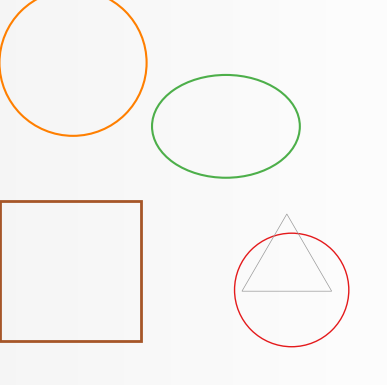[{"shape": "circle", "thickness": 1, "radius": 0.74, "center": [0.753, 0.247]}, {"shape": "oval", "thickness": 1.5, "radius": 0.95, "center": [0.583, 0.672]}, {"shape": "circle", "thickness": 1.5, "radius": 0.95, "center": [0.188, 0.837]}, {"shape": "square", "thickness": 2, "radius": 0.91, "center": [0.183, 0.295]}, {"shape": "triangle", "thickness": 0.5, "radius": 0.67, "center": [0.74, 0.311]}]